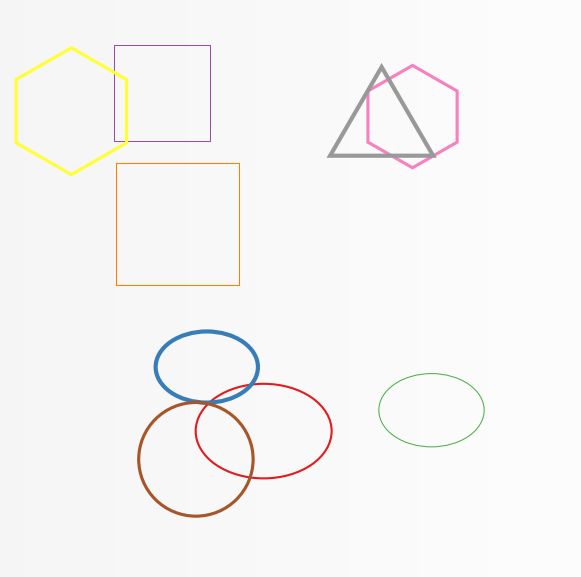[{"shape": "oval", "thickness": 1, "radius": 0.58, "center": [0.454, 0.253]}, {"shape": "oval", "thickness": 2, "radius": 0.44, "center": [0.356, 0.364]}, {"shape": "oval", "thickness": 0.5, "radius": 0.45, "center": [0.742, 0.289]}, {"shape": "square", "thickness": 0.5, "radius": 0.42, "center": [0.279, 0.838]}, {"shape": "square", "thickness": 0.5, "radius": 0.53, "center": [0.305, 0.611]}, {"shape": "hexagon", "thickness": 1.5, "radius": 0.55, "center": [0.123, 0.807]}, {"shape": "circle", "thickness": 1.5, "radius": 0.49, "center": [0.337, 0.204]}, {"shape": "hexagon", "thickness": 1.5, "radius": 0.44, "center": [0.71, 0.797]}, {"shape": "triangle", "thickness": 2, "radius": 0.51, "center": [0.657, 0.781]}]